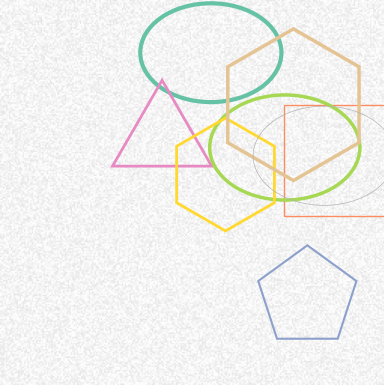[{"shape": "oval", "thickness": 3, "radius": 0.92, "center": [0.548, 0.863]}, {"shape": "square", "thickness": 1, "radius": 0.72, "center": [0.88, 0.584]}, {"shape": "pentagon", "thickness": 1.5, "radius": 0.67, "center": [0.798, 0.229]}, {"shape": "triangle", "thickness": 2, "radius": 0.74, "center": [0.421, 0.643]}, {"shape": "oval", "thickness": 2.5, "radius": 0.98, "center": [0.74, 0.617]}, {"shape": "hexagon", "thickness": 2, "radius": 0.73, "center": [0.586, 0.547]}, {"shape": "hexagon", "thickness": 2.5, "radius": 0.98, "center": [0.762, 0.728]}, {"shape": "oval", "thickness": 0.5, "radius": 0.92, "center": [0.841, 0.595]}]